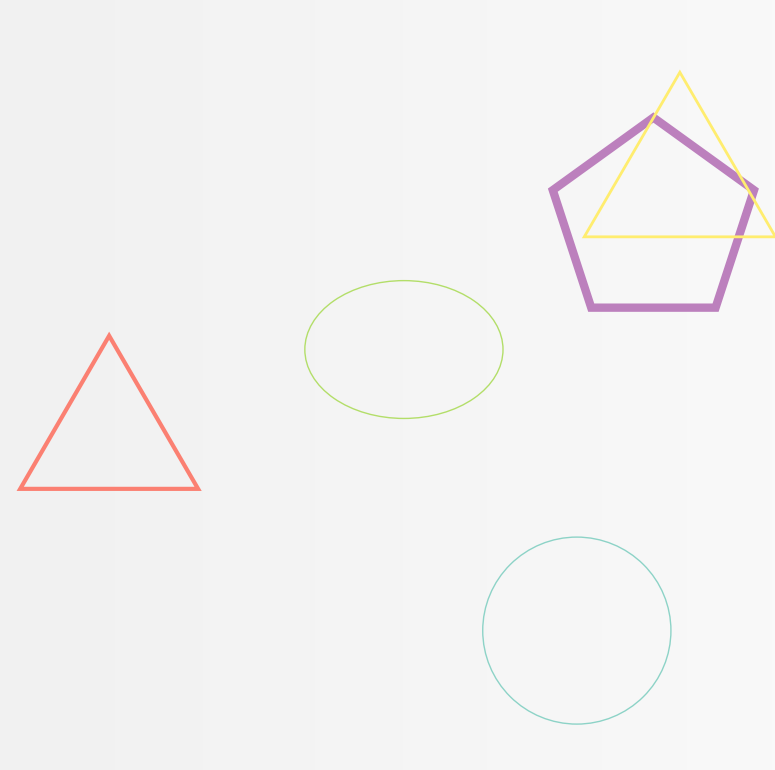[{"shape": "circle", "thickness": 0.5, "radius": 0.61, "center": [0.744, 0.181]}, {"shape": "triangle", "thickness": 1.5, "radius": 0.66, "center": [0.141, 0.431]}, {"shape": "oval", "thickness": 0.5, "radius": 0.64, "center": [0.521, 0.546]}, {"shape": "pentagon", "thickness": 3, "radius": 0.68, "center": [0.843, 0.711]}, {"shape": "triangle", "thickness": 1, "radius": 0.71, "center": [0.877, 0.764]}]